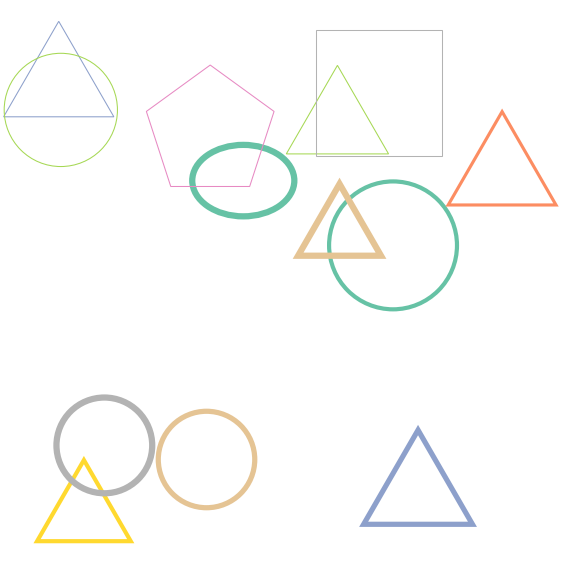[{"shape": "oval", "thickness": 3, "radius": 0.44, "center": [0.421, 0.686]}, {"shape": "circle", "thickness": 2, "radius": 0.55, "center": [0.681, 0.574]}, {"shape": "triangle", "thickness": 1.5, "radius": 0.54, "center": [0.869, 0.698]}, {"shape": "triangle", "thickness": 0.5, "radius": 0.55, "center": [0.102, 0.852]}, {"shape": "triangle", "thickness": 2.5, "radius": 0.54, "center": [0.724, 0.146]}, {"shape": "pentagon", "thickness": 0.5, "radius": 0.58, "center": [0.364, 0.77]}, {"shape": "triangle", "thickness": 0.5, "radius": 0.51, "center": [0.584, 0.784]}, {"shape": "circle", "thickness": 0.5, "radius": 0.49, "center": [0.105, 0.809]}, {"shape": "triangle", "thickness": 2, "radius": 0.47, "center": [0.145, 0.109]}, {"shape": "circle", "thickness": 2.5, "radius": 0.42, "center": [0.358, 0.203]}, {"shape": "triangle", "thickness": 3, "radius": 0.41, "center": [0.588, 0.598]}, {"shape": "circle", "thickness": 3, "radius": 0.41, "center": [0.181, 0.228]}, {"shape": "square", "thickness": 0.5, "radius": 0.55, "center": [0.656, 0.838]}]